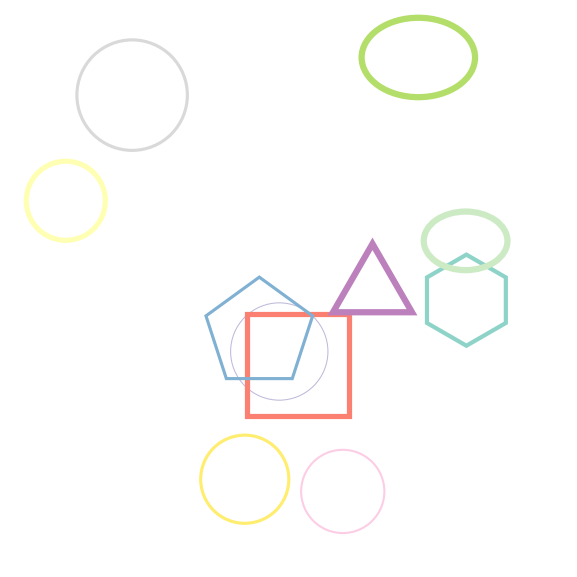[{"shape": "hexagon", "thickness": 2, "radius": 0.39, "center": [0.808, 0.479]}, {"shape": "circle", "thickness": 2.5, "radius": 0.34, "center": [0.114, 0.651]}, {"shape": "circle", "thickness": 0.5, "radius": 0.42, "center": [0.484, 0.39]}, {"shape": "square", "thickness": 2.5, "radius": 0.44, "center": [0.516, 0.368]}, {"shape": "pentagon", "thickness": 1.5, "radius": 0.49, "center": [0.449, 0.422]}, {"shape": "oval", "thickness": 3, "radius": 0.49, "center": [0.724, 0.9]}, {"shape": "circle", "thickness": 1, "radius": 0.36, "center": [0.594, 0.148]}, {"shape": "circle", "thickness": 1.5, "radius": 0.48, "center": [0.229, 0.834]}, {"shape": "triangle", "thickness": 3, "radius": 0.39, "center": [0.645, 0.498]}, {"shape": "oval", "thickness": 3, "radius": 0.36, "center": [0.806, 0.582]}, {"shape": "circle", "thickness": 1.5, "radius": 0.38, "center": [0.424, 0.169]}]